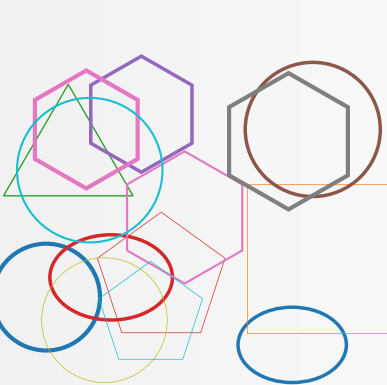[{"shape": "oval", "thickness": 2.5, "radius": 0.7, "center": [0.754, 0.104]}, {"shape": "circle", "thickness": 3, "radius": 0.69, "center": [0.119, 0.228]}, {"shape": "square", "thickness": 0.5, "radius": 0.97, "center": [0.831, 0.328]}, {"shape": "triangle", "thickness": 1, "radius": 0.96, "center": [0.176, 0.588]}, {"shape": "pentagon", "thickness": 0.5, "radius": 0.87, "center": [0.416, 0.276]}, {"shape": "oval", "thickness": 2.5, "radius": 0.79, "center": [0.287, 0.28]}, {"shape": "hexagon", "thickness": 2.5, "radius": 0.75, "center": [0.365, 0.703]}, {"shape": "circle", "thickness": 2.5, "radius": 0.87, "center": [0.807, 0.664]}, {"shape": "hexagon", "thickness": 1.5, "radius": 0.86, "center": [0.477, 0.435]}, {"shape": "hexagon", "thickness": 3, "radius": 0.77, "center": [0.223, 0.664]}, {"shape": "hexagon", "thickness": 3, "radius": 0.88, "center": [0.745, 0.633]}, {"shape": "circle", "thickness": 0.5, "radius": 0.81, "center": [0.27, 0.168]}, {"shape": "circle", "thickness": 1.5, "radius": 0.94, "center": [0.232, 0.558]}, {"shape": "pentagon", "thickness": 0.5, "radius": 0.7, "center": [0.389, 0.181]}]